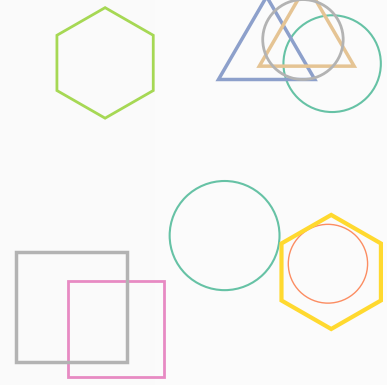[{"shape": "circle", "thickness": 1.5, "radius": 0.71, "center": [0.58, 0.388]}, {"shape": "circle", "thickness": 1.5, "radius": 0.63, "center": [0.857, 0.835]}, {"shape": "circle", "thickness": 1, "radius": 0.51, "center": [0.846, 0.315]}, {"shape": "triangle", "thickness": 2.5, "radius": 0.72, "center": [0.688, 0.865]}, {"shape": "square", "thickness": 2, "radius": 0.62, "center": [0.299, 0.145]}, {"shape": "hexagon", "thickness": 2, "radius": 0.72, "center": [0.271, 0.837]}, {"shape": "hexagon", "thickness": 3, "radius": 0.74, "center": [0.855, 0.294]}, {"shape": "triangle", "thickness": 2.5, "radius": 0.71, "center": [0.792, 0.899]}, {"shape": "circle", "thickness": 2, "radius": 0.52, "center": [0.782, 0.897]}, {"shape": "square", "thickness": 2.5, "radius": 0.72, "center": [0.184, 0.203]}]